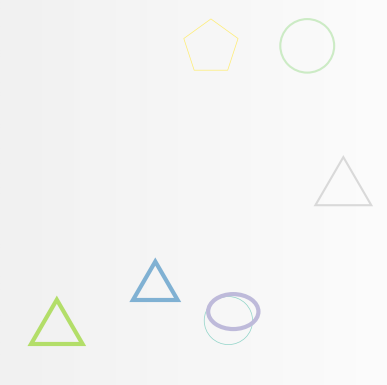[{"shape": "circle", "thickness": 0.5, "radius": 0.31, "center": [0.589, 0.167]}, {"shape": "oval", "thickness": 3, "radius": 0.32, "center": [0.602, 0.191]}, {"shape": "triangle", "thickness": 3, "radius": 0.33, "center": [0.401, 0.254]}, {"shape": "triangle", "thickness": 3, "radius": 0.38, "center": [0.147, 0.145]}, {"shape": "triangle", "thickness": 1.5, "radius": 0.42, "center": [0.886, 0.509]}, {"shape": "circle", "thickness": 1.5, "radius": 0.35, "center": [0.793, 0.881]}, {"shape": "pentagon", "thickness": 0.5, "radius": 0.37, "center": [0.544, 0.877]}]